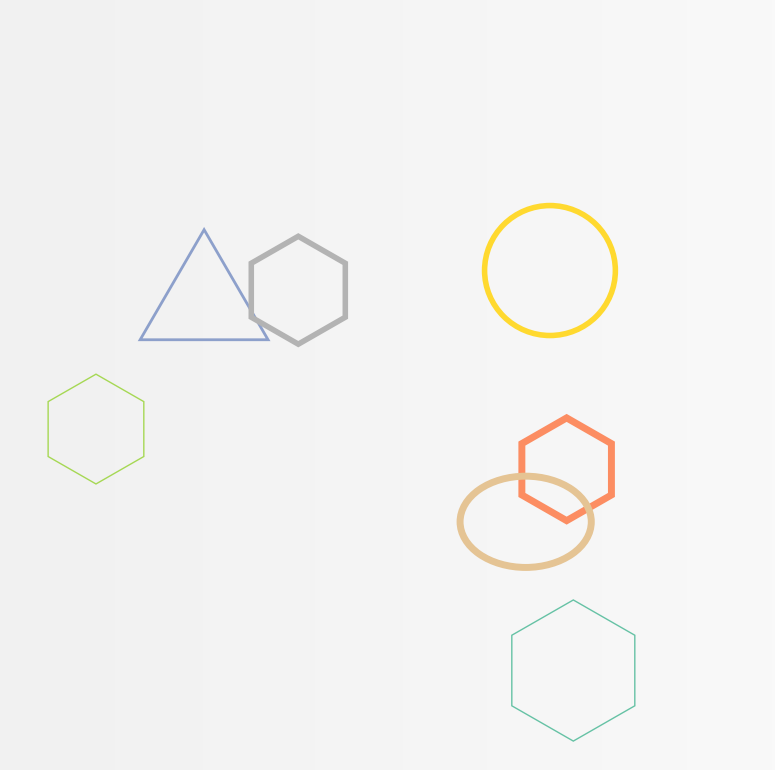[{"shape": "hexagon", "thickness": 0.5, "radius": 0.46, "center": [0.74, 0.129]}, {"shape": "hexagon", "thickness": 2.5, "radius": 0.33, "center": [0.731, 0.391]}, {"shape": "triangle", "thickness": 1, "radius": 0.48, "center": [0.263, 0.606]}, {"shape": "hexagon", "thickness": 0.5, "radius": 0.36, "center": [0.124, 0.443]}, {"shape": "circle", "thickness": 2, "radius": 0.42, "center": [0.71, 0.649]}, {"shape": "oval", "thickness": 2.5, "radius": 0.42, "center": [0.678, 0.322]}, {"shape": "hexagon", "thickness": 2, "radius": 0.35, "center": [0.385, 0.623]}]